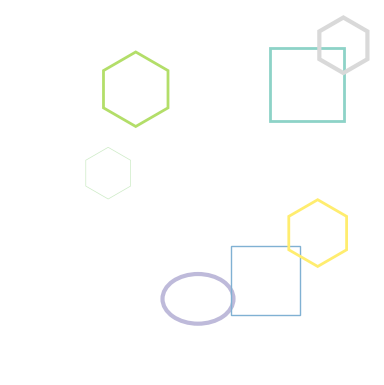[{"shape": "square", "thickness": 2, "radius": 0.48, "center": [0.798, 0.78]}, {"shape": "oval", "thickness": 3, "radius": 0.46, "center": [0.514, 0.224]}, {"shape": "square", "thickness": 1, "radius": 0.45, "center": [0.69, 0.271]}, {"shape": "hexagon", "thickness": 2, "radius": 0.48, "center": [0.353, 0.768]}, {"shape": "hexagon", "thickness": 3, "radius": 0.36, "center": [0.892, 0.882]}, {"shape": "hexagon", "thickness": 0.5, "radius": 0.34, "center": [0.281, 0.55]}, {"shape": "hexagon", "thickness": 2, "radius": 0.43, "center": [0.825, 0.395]}]